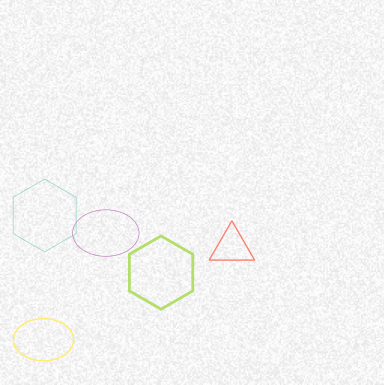[{"shape": "hexagon", "thickness": 0.5, "radius": 0.47, "center": [0.116, 0.44]}, {"shape": "triangle", "thickness": 1, "radius": 0.34, "center": [0.602, 0.358]}, {"shape": "hexagon", "thickness": 2, "radius": 0.48, "center": [0.418, 0.292]}, {"shape": "oval", "thickness": 0.5, "radius": 0.43, "center": [0.275, 0.395]}, {"shape": "oval", "thickness": 1, "radius": 0.39, "center": [0.113, 0.118]}]